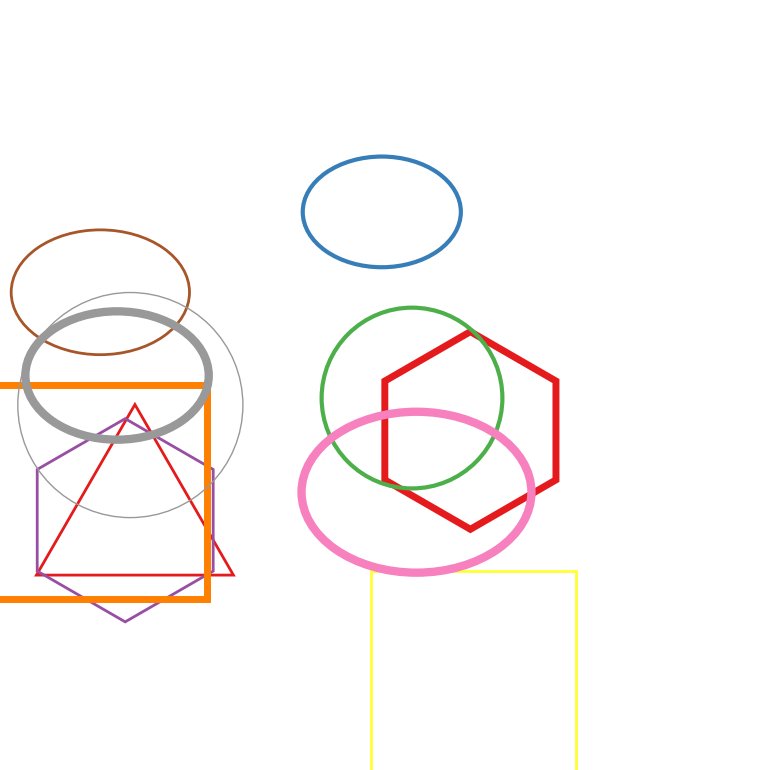[{"shape": "triangle", "thickness": 1, "radius": 0.74, "center": [0.175, 0.327]}, {"shape": "hexagon", "thickness": 2.5, "radius": 0.64, "center": [0.611, 0.441]}, {"shape": "oval", "thickness": 1.5, "radius": 0.51, "center": [0.496, 0.725]}, {"shape": "circle", "thickness": 1.5, "radius": 0.59, "center": [0.535, 0.483]}, {"shape": "hexagon", "thickness": 1, "radius": 0.66, "center": [0.163, 0.324]}, {"shape": "square", "thickness": 2.5, "radius": 0.7, "center": [0.13, 0.361]}, {"shape": "square", "thickness": 1, "radius": 0.67, "center": [0.615, 0.125]}, {"shape": "oval", "thickness": 1, "radius": 0.58, "center": [0.13, 0.62]}, {"shape": "oval", "thickness": 3, "radius": 0.75, "center": [0.541, 0.361]}, {"shape": "circle", "thickness": 0.5, "radius": 0.73, "center": [0.169, 0.474]}, {"shape": "oval", "thickness": 3, "radius": 0.6, "center": [0.152, 0.512]}]